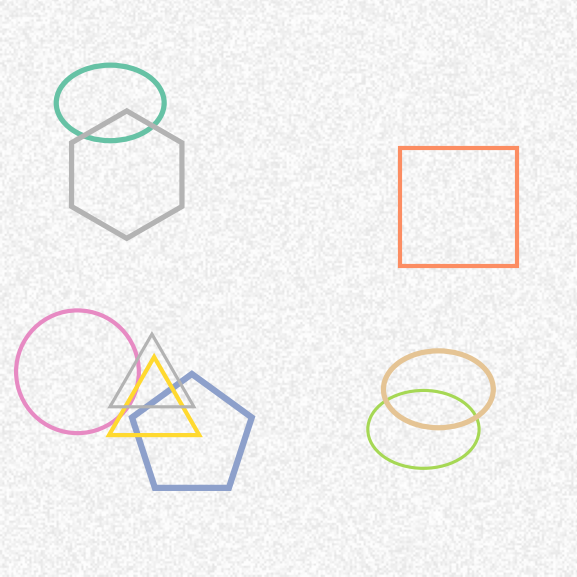[{"shape": "oval", "thickness": 2.5, "radius": 0.47, "center": [0.191, 0.821]}, {"shape": "square", "thickness": 2, "radius": 0.51, "center": [0.794, 0.641]}, {"shape": "pentagon", "thickness": 3, "radius": 0.55, "center": [0.332, 0.243]}, {"shape": "circle", "thickness": 2, "radius": 0.53, "center": [0.134, 0.355]}, {"shape": "oval", "thickness": 1.5, "radius": 0.48, "center": [0.733, 0.256]}, {"shape": "triangle", "thickness": 2, "radius": 0.45, "center": [0.267, 0.291]}, {"shape": "oval", "thickness": 2.5, "radius": 0.48, "center": [0.759, 0.325]}, {"shape": "hexagon", "thickness": 2.5, "radius": 0.55, "center": [0.219, 0.697]}, {"shape": "triangle", "thickness": 1.5, "radius": 0.42, "center": [0.263, 0.337]}]